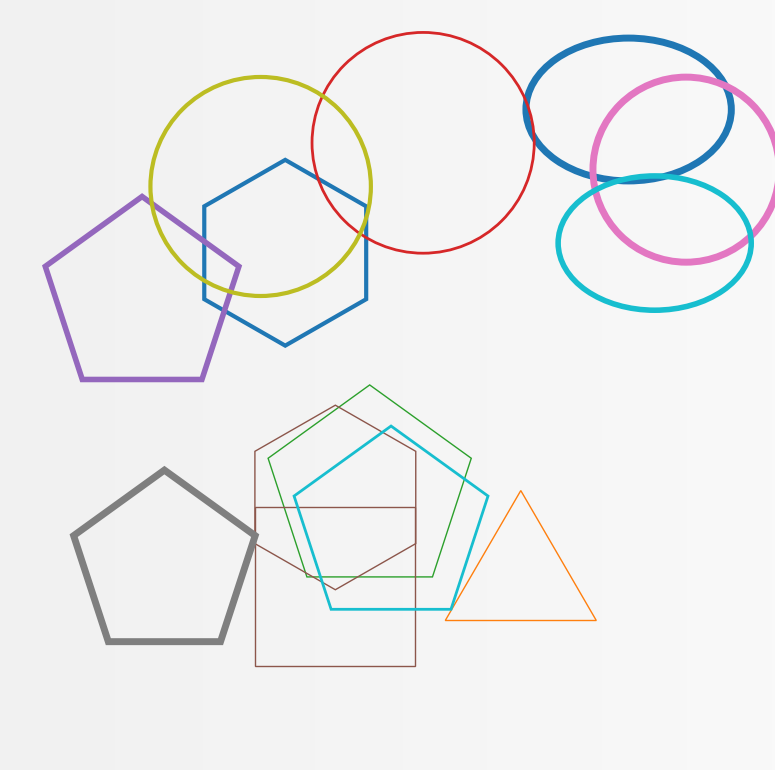[{"shape": "hexagon", "thickness": 1.5, "radius": 0.6, "center": [0.368, 0.672]}, {"shape": "oval", "thickness": 2.5, "radius": 0.66, "center": [0.811, 0.858]}, {"shape": "triangle", "thickness": 0.5, "radius": 0.56, "center": [0.672, 0.25]}, {"shape": "pentagon", "thickness": 0.5, "radius": 0.69, "center": [0.477, 0.362]}, {"shape": "circle", "thickness": 1, "radius": 0.72, "center": [0.546, 0.815]}, {"shape": "pentagon", "thickness": 2, "radius": 0.66, "center": [0.183, 0.613]}, {"shape": "square", "thickness": 0.5, "radius": 0.52, "center": [0.432, 0.238]}, {"shape": "hexagon", "thickness": 0.5, "radius": 0.6, "center": [0.433, 0.354]}, {"shape": "circle", "thickness": 2.5, "radius": 0.6, "center": [0.885, 0.78]}, {"shape": "pentagon", "thickness": 2.5, "radius": 0.62, "center": [0.212, 0.266]}, {"shape": "circle", "thickness": 1.5, "radius": 0.71, "center": [0.336, 0.758]}, {"shape": "oval", "thickness": 2, "radius": 0.62, "center": [0.845, 0.684]}, {"shape": "pentagon", "thickness": 1, "radius": 0.66, "center": [0.505, 0.315]}]